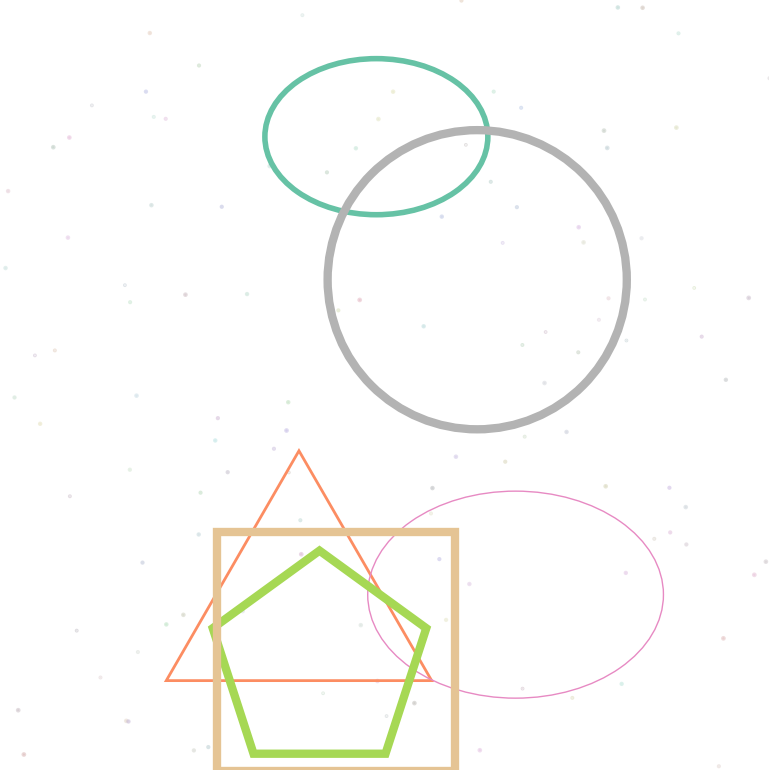[{"shape": "oval", "thickness": 2, "radius": 0.72, "center": [0.489, 0.822]}, {"shape": "triangle", "thickness": 1, "radius": 0.99, "center": [0.388, 0.216]}, {"shape": "oval", "thickness": 0.5, "radius": 0.96, "center": [0.67, 0.228]}, {"shape": "pentagon", "thickness": 3, "radius": 0.73, "center": [0.415, 0.139]}, {"shape": "square", "thickness": 3, "radius": 0.78, "center": [0.437, 0.154]}, {"shape": "circle", "thickness": 3, "radius": 0.97, "center": [0.62, 0.637]}]